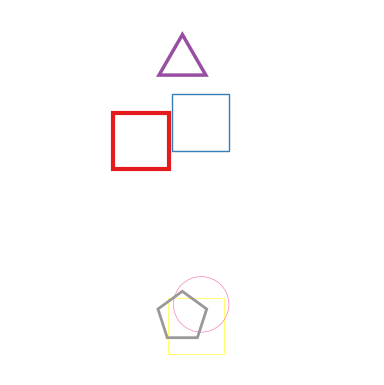[{"shape": "square", "thickness": 3, "radius": 0.36, "center": [0.366, 0.635]}, {"shape": "square", "thickness": 1, "radius": 0.37, "center": [0.522, 0.683]}, {"shape": "triangle", "thickness": 2.5, "radius": 0.35, "center": [0.474, 0.84]}, {"shape": "square", "thickness": 0.5, "radius": 0.36, "center": [0.509, 0.154]}, {"shape": "circle", "thickness": 0.5, "radius": 0.36, "center": [0.523, 0.209]}, {"shape": "pentagon", "thickness": 2, "radius": 0.33, "center": [0.474, 0.177]}]